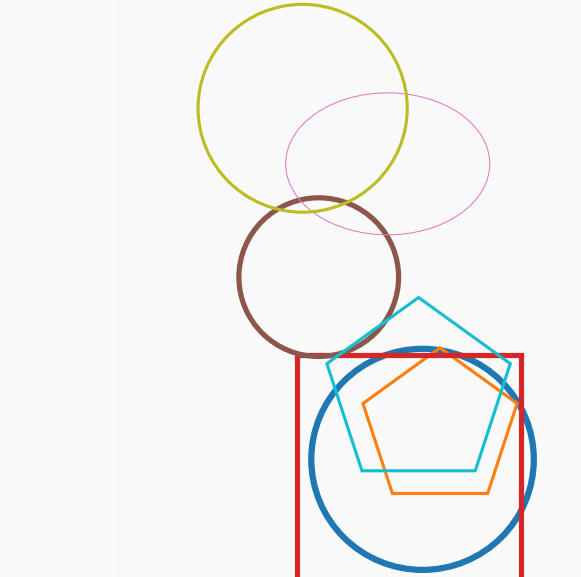[{"shape": "circle", "thickness": 3, "radius": 0.96, "center": [0.727, 0.204]}, {"shape": "pentagon", "thickness": 1.5, "radius": 0.7, "center": [0.757, 0.257]}, {"shape": "square", "thickness": 2.5, "radius": 0.97, "center": [0.703, 0.191]}, {"shape": "circle", "thickness": 2.5, "radius": 0.69, "center": [0.548, 0.519]}, {"shape": "oval", "thickness": 0.5, "radius": 0.88, "center": [0.667, 0.715]}, {"shape": "circle", "thickness": 1.5, "radius": 0.9, "center": [0.521, 0.812]}, {"shape": "pentagon", "thickness": 1.5, "radius": 0.83, "center": [0.72, 0.318]}]